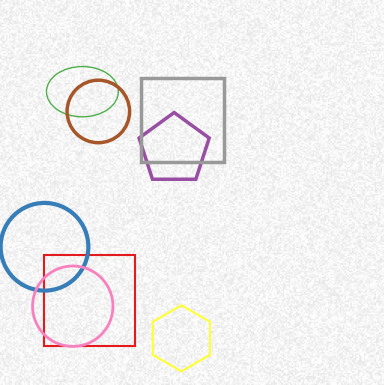[{"shape": "square", "thickness": 1.5, "radius": 0.59, "center": [0.232, 0.22]}, {"shape": "circle", "thickness": 3, "radius": 0.57, "center": [0.116, 0.359]}, {"shape": "oval", "thickness": 1, "radius": 0.47, "center": [0.214, 0.762]}, {"shape": "pentagon", "thickness": 2.5, "radius": 0.48, "center": [0.452, 0.612]}, {"shape": "hexagon", "thickness": 1.5, "radius": 0.43, "center": [0.471, 0.121]}, {"shape": "circle", "thickness": 2.5, "radius": 0.41, "center": [0.255, 0.711]}, {"shape": "circle", "thickness": 2, "radius": 0.52, "center": [0.189, 0.205]}, {"shape": "square", "thickness": 2.5, "radius": 0.54, "center": [0.474, 0.688]}]